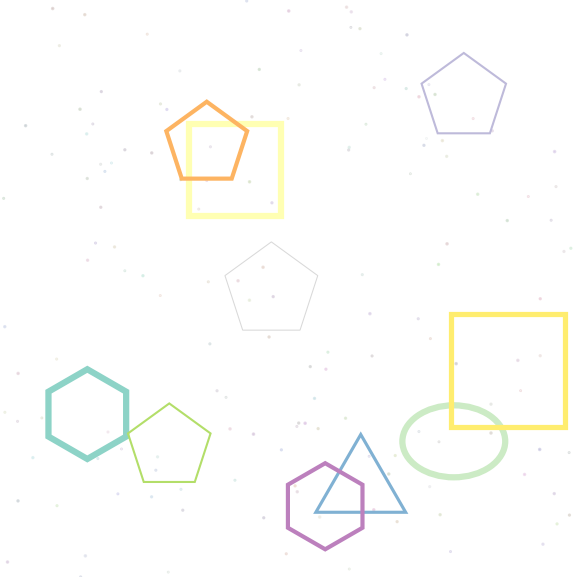[{"shape": "hexagon", "thickness": 3, "radius": 0.39, "center": [0.151, 0.282]}, {"shape": "square", "thickness": 3, "radius": 0.4, "center": [0.407, 0.705]}, {"shape": "pentagon", "thickness": 1, "radius": 0.38, "center": [0.803, 0.831]}, {"shape": "triangle", "thickness": 1.5, "radius": 0.45, "center": [0.625, 0.157]}, {"shape": "pentagon", "thickness": 2, "radius": 0.37, "center": [0.358, 0.749]}, {"shape": "pentagon", "thickness": 1, "radius": 0.38, "center": [0.293, 0.225]}, {"shape": "pentagon", "thickness": 0.5, "radius": 0.42, "center": [0.47, 0.496]}, {"shape": "hexagon", "thickness": 2, "radius": 0.37, "center": [0.563, 0.123]}, {"shape": "oval", "thickness": 3, "radius": 0.45, "center": [0.786, 0.235]}, {"shape": "square", "thickness": 2.5, "radius": 0.49, "center": [0.88, 0.357]}]